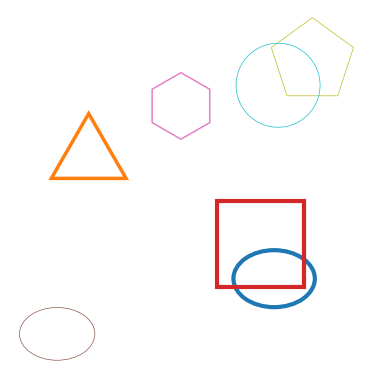[{"shape": "oval", "thickness": 3, "radius": 0.53, "center": [0.712, 0.276]}, {"shape": "triangle", "thickness": 2.5, "radius": 0.56, "center": [0.23, 0.593]}, {"shape": "square", "thickness": 3, "radius": 0.56, "center": [0.677, 0.367]}, {"shape": "oval", "thickness": 0.5, "radius": 0.49, "center": [0.148, 0.133]}, {"shape": "hexagon", "thickness": 1, "radius": 0.43, "center": [0.47, 0.725]}, {"shape": "pentagon", "thickness": 0.5, "radius": 0.56, "center": [0.811, 0.842]}, {"shape": "circle", "thickness": 0.5, "radius": 0.55, "center": [0.722, 0.779]}]